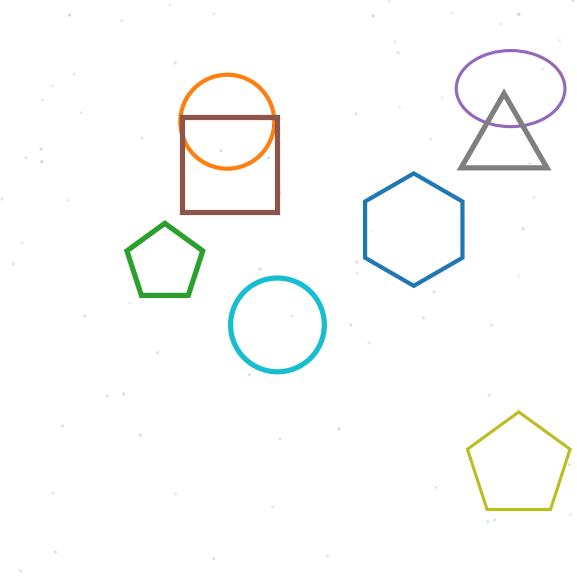[{"shape": "hexagon", "thickness": 2, "radius": 0.49, "center": [0.716, 0.602]}, {"shape": "circle", "thickness": 2, "radius": 0.41, "center": [0.394, 0.788]}, {"shape": "pentagon", "thickness": 2.5, "radius": 0.35, "center": [0.285, 0.543]}, {"shape": "oval", "thickness": 1.5, "radius": 0.47, "center": [0.884, 0.846]}, {"shape": "square", "thickness": 2.5, "radius": 0.41, "center": [0.398, 0.714]}, {"shape": "triangle", "thickness": 2.5, "radius": 0.43, "center": [0.873, 0.751]}, {"shape": "pentagon", "thickness": 1.5, "radius": 0.47, "center": [0.898, 0.192]}, {"shape": "circle", "thickness": 2.5, "radius": 0.41, "center": [0.48, 0.437]}]